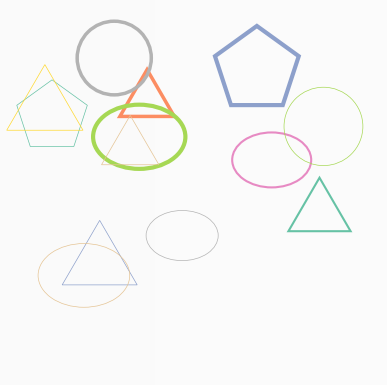[{"shape": "pentagon", "thickness": 0.5, "radius": 0.48, "center": [0.134, 0.697]}, {"shape": "triangle", "thickness": 1.5, "radius": 0.46, "center": [0.825, 0.446]}, {"shape": "triangle", "thickness": 2.5, "radius": 0.41, "center": [0.38, 0.738]}, {"shape": "triangle", "thickness": 0.5, "radius": 0.56, "center": [0.257, 0.316]}, {"shape": "pentagon", "thickness": 3, "radius": 0.57, "center": [0.663, 0.819]}, {"shape": "oval", "thickness": 1.5, "radius": 0.51, "center": [0.701, 0.585]}, {"shape": "circle", "thickness": 0.5, "radius": 0.51, "center": [0.835, 0.672]}, {"shape": "oval", "thickness": 3, "radius": 0.6, "center": [0.359, 0.645]}, {"shape": "triangle", "thickness": 0.5, "radius": 0.57, "center": [0.116, 0.719]}, {"shape": "triangle", "thickness": 0.5, "radius": 0.43, "center": [0.336, 0.615]}, {"shape": "oval", "thickness": 0.5, "radius": 0.59, "center": [0.217, 0.285]}, {"shape": "oval", "thickness": 0.5, "radius": 0.47, "center": [0.47, 0.388]}, {"shape": "circle", "thickness": 2.5, "radius": 0.48, "center": [0.295, 0.849]}]